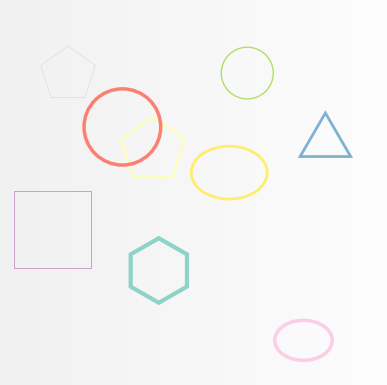[{"shape": "hexagon", "thickness": 3, "radius": 0.42, "center": [0.41, 0.297]}, {"shape": "pentagon", "thickness": 1.5, "radius": 0.43, "center": [0.395, 0.61]}, {"shape": "circle", "thickness": 2.5, "radius": 0.49, "center": [0.316, 0.67]}, {"shape": "triangle", "thickness": 2, "radius": 0.38, "center": [0.84, 0.631]}, {"shape": "circle", "thickness": 1, "radius": 0.34, "center": [0.638, 0.81]}, {"shape": "oval", "thickness": 2.5, "radius": 0.37, "center": [0.783, 0.116]}, {"shape": "square", "thickness": 0.5, "radius": 0.5, "center": [0.136, 0.403]}, {"shape": "pentagon", "thickness": 0.5, "radius": 0.37, "center": [0.176, 0.806]}, {"shape": "oval", "thickness": 2, "radius": 0.49, "center": [0.592, 0.552]}]